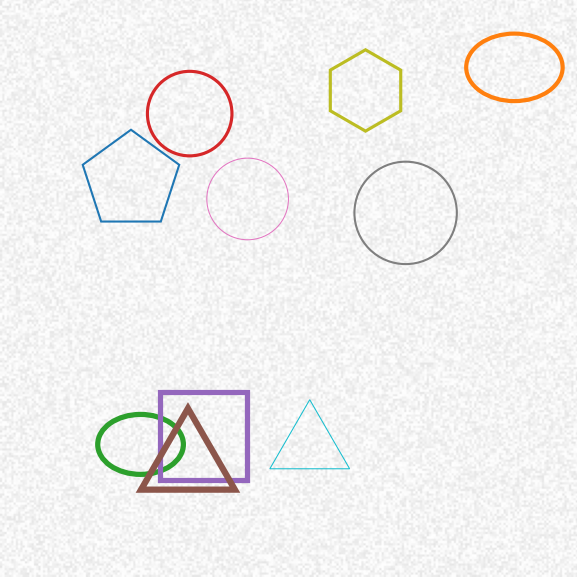[{"shape": "pentagon", "thickness": 1, "radius": 0.44, "center": [0.227, 0.687]}, {"shape": "oval", "thickness": 2, "radius": 0.42, "center": [0.891, 0.882]}, {"shape": "oval", "thickness": 2.5, "radius": 0.37, "center": [0.243, 0.23]}, {"shape": "circle", "thickness": 1.5, "radius": 0.37, "center": [0.328, 0.802]}, {"shape": "square", "thickness": 2.5, "radius": 0.38, "center": [0.352, 0.244]}, {"shape": "triangle", "thickness": 3, "radius": 0.47, "center": [0.325, 0.198]}, {"shape": "circle", "thickness": 0.5, "radius": 0.35, "center": [0.429, 0.655]}, {"shape": "circle", "thickness": 1, "radius": 0.44, "center": [0.702, 0.63]}, {"shape": "hexagon", "thickness": 1.5, "radius": 0.35, "center": [0.633, 0.843]}, {"shape": "triangle", "thickness": 0.5, "radius": 0.4, "center": [0.536, 0.227]}]